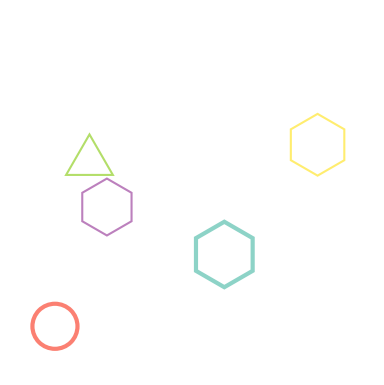[{"shape": "hexagon", "thickness": 3, "radius": 0.42, "center": [0.583, 0.339]}, {"shape": "circle", "thickness": 3, "radius": 0.29, "center": [0.143, 0.152]}, {"shape": "triangle", "thickness": 1.5, "radius": 0.35, "center": [0.232, 0.581]}, {"shape": "hexagon", "thickness": 1.5, "radius": 0.37, "center": [0.278, 0.462]}, {"shape": "hexagon", "thickness": 1.5, "radius": 0.4, "center": [0.825, 0.624]}]